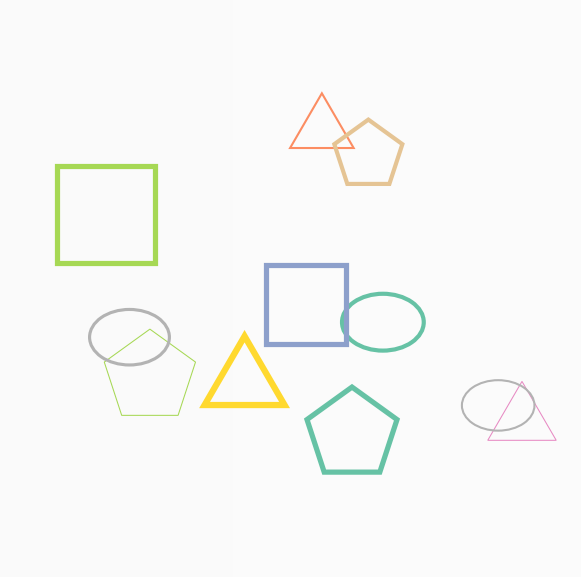[{"shape": "pentagon", "thickness": 2.5, "radius": 0.41, "center": [0.606, 0.247]}, {"shape": "oval", "thickness": 2, "radius": 0.35, "center": [0.659, 0.441]}, {"shape": "triangle", "thickness": 1, "radius": 0.32, "center": [0.554, 0.774]}, {"shape": "square", "thickness": 2.5, "radius": 0.34, "center": [0.526, 0.472]}, {"shape": "triangle", "thickness": 0.5, "radius": 0.34, "center": [0.898, 0.271]}, {"shape": "square", "thickness": 2.5, "radius": 0.42, "center": [0.183, 0.627]}, {"shape": "pentagon", "thickness": 0.5, "radius": 0.41, "center": [0.258, 0.347]}, {"shape": "triangle", "thickness": 3, "radius": 0.4, "center": [0.421, 0.338]}, {"shape": "pentagon", "thickness": 2, "radius": 0.31, "center": [0.634, 0.73]}, {"shape": "oval", "thickness": 1, "radius": 0.31, "center": [0.857, 0.297]}, {"shape": "oval", "thickness": 1.5, "radius": 0.34, "center": [0.223, 0.415]}]